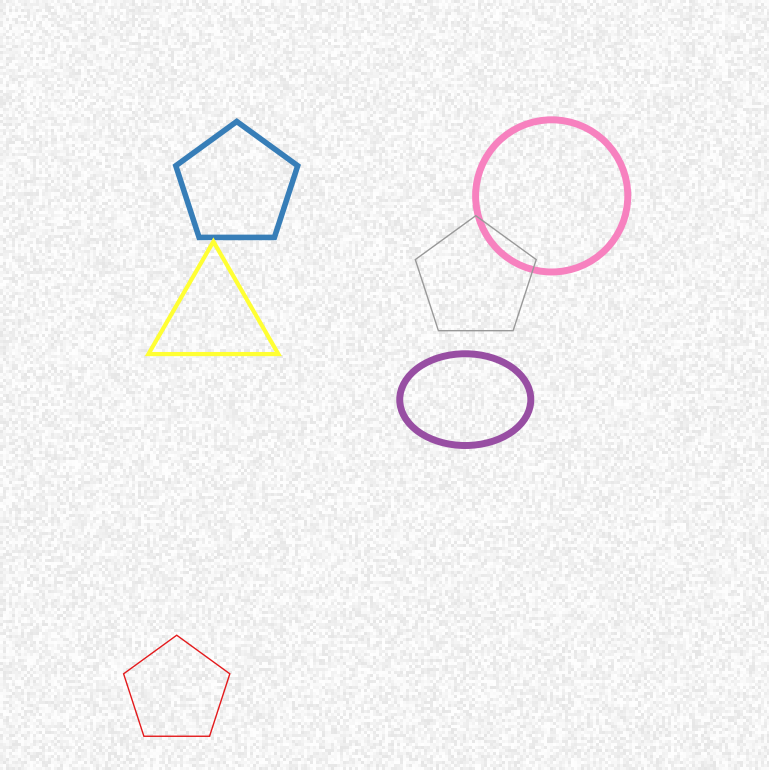[{"shape": "pentagon", "thickness": 0.5, "radius": 0.36, "center": [0.23, 0.103]}, {"shape": "pentagon", "thickness": 2, "radius": 0.42, "center": [0.307, 0.759]}, {"shape": "oval", "thickness": 2.5, "radius": 0.43, "center": [0.604, 0.481]}, {"shape": "triangle", "thickness": 1.5, "radius": 0.49, "center": [0.277, 0.589]}, {"shape": "circle", "thickness": 2.5, "radius": 0.49, "center": [0.716, 0.746]}, {"shape": "pentagon", "thickness": 0.5, "radius": 0.41, "center": [0.618, 0.637]}]